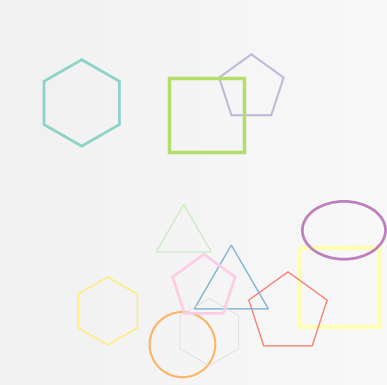[{"shape": "hexagon", "thickness": 2, "radius": 0.56, "center": [0.211, 0.733]}, {"shape": "square", "thickness": 3, "radius": 0.51, "center": [0.877, 0.254]}, {"shape": "pentagon", "thickness": 1.5, "radius": 0.44, "center": [0.649, 0.771]}, {"shape": "pentagon", "thickness": 1, "radius": 0.53, "center": [0.743, 0.188]}, {"shape": "triangle", "thickness": 1, "radius": 0.55, "center": [0.597, 0.253]}, {"shape": "circle", "thickness": 1.5, "radius": 0.42, "center": [0.471, 0.105]}, {"shape": "square", "thickness": 2.5, "radius": 0.48, "center": [0.532, 0.701]}, {"shape": "pentagon", "thickness": 2, "radius": 0.42, "center": [0.526, 0.255]}, {"shape": "hexagon", "thickness": 0.5, "radius": 0.44, "center": [0.54, 0.137]}, {"shape": "oval", "thickness": 2, "radius": 0.54, "center": [0.888, 0.402]}, {"shape": "triangle", "thickness": 1, "radius": 0.41, "center": [0.474, 0.387]}, {"shape": "hexagon", "thickness": 1, "radius": 0.44, "center": [0.278, 0.192]}]